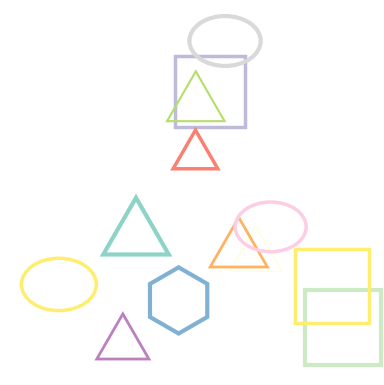[{"shape": "triangle", "thickness": 3, "radius": 0.49, "center": [0.353, 0.388]}, {"shape": "triangle", "thickness": 0.5, "radius": 0.39, "center": [0.664, 0.335]}, {"shape": "square", "thickness": 2.5, "radius": 0.46, "center": [0.546, 0.762]}, {"shape": "triangle", "thickness": 2.5, "radius": 0.33, "center": [0.508, 0.595]}, {"shape": "hexagon", "thickness": 3, "radius": 0.43, "center": [0.464, 0.22]}, {"shape": "triangle", "thickness": 2, "radius": 0.43, "center": [0.62, 0.349]}, {"shape": "triangle", "thickness": 1.5, "radius": 0.43, "center": [0.509, 0.728]}, {"shape": "oval", "thickness": 2.5, "radius": 0.46, "center": [0.703, 0.411]}, {"shape": "oval", "thickness": 3, "radius": 0.46, "center": [0.585, 0.894]}, {"shape": "triangle", "thickness": 2, "radius": 0.39, "center": [0.319, 0.107]}, {"shape": "square", "thickness": 3, "radius": 0.49, "center": [0.891, 0.149]}, {"shape": "square", "thickness": 2.5, "radius": 0.48, "center": [0.862, 0.257]}, {"shape": "oval", "thickness": 2.5, "radius": 0.49, "center": [0.153, 0.261]}]